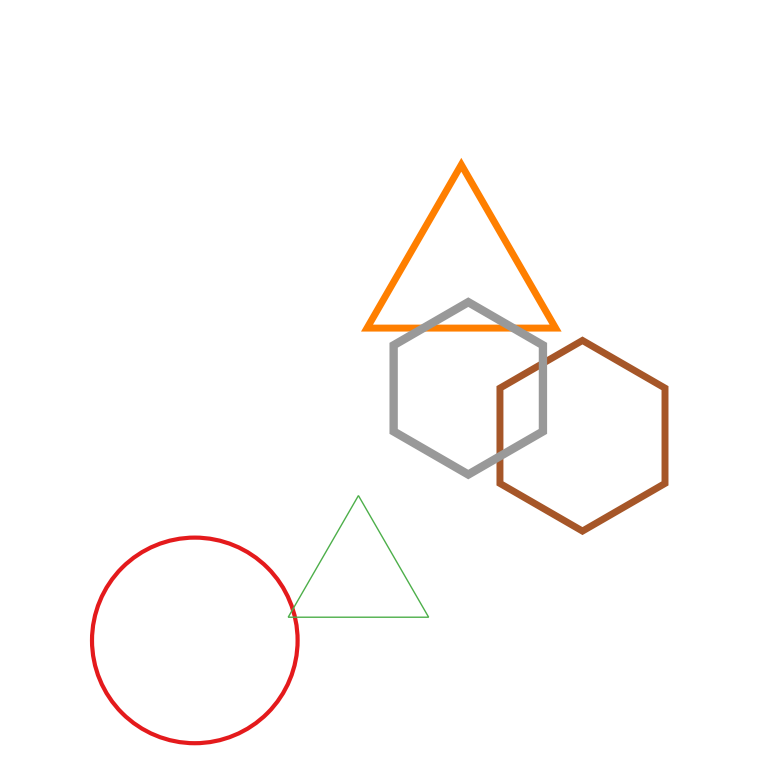[{"shape": "circle", "thickness": 1.5, "radius": 0.67, "center": [0.253, 0.168]}, {"shape": "triangle", "thickness": 0.5, "radius": 0.53, "center": [0.465, 0.251]}, {"shape": "triangle", "thickness": 2.5, "radius": 0.71, "center": [0.599, 0.645]}, {"shape": "hexagon", "thickness": 2.5, "radius": 0.62, "center": [0.756, 0.434]}, {"shape": "hexagon", "thickness": 3, "radius": 0.56, "center": [0.608, 0.496]}]